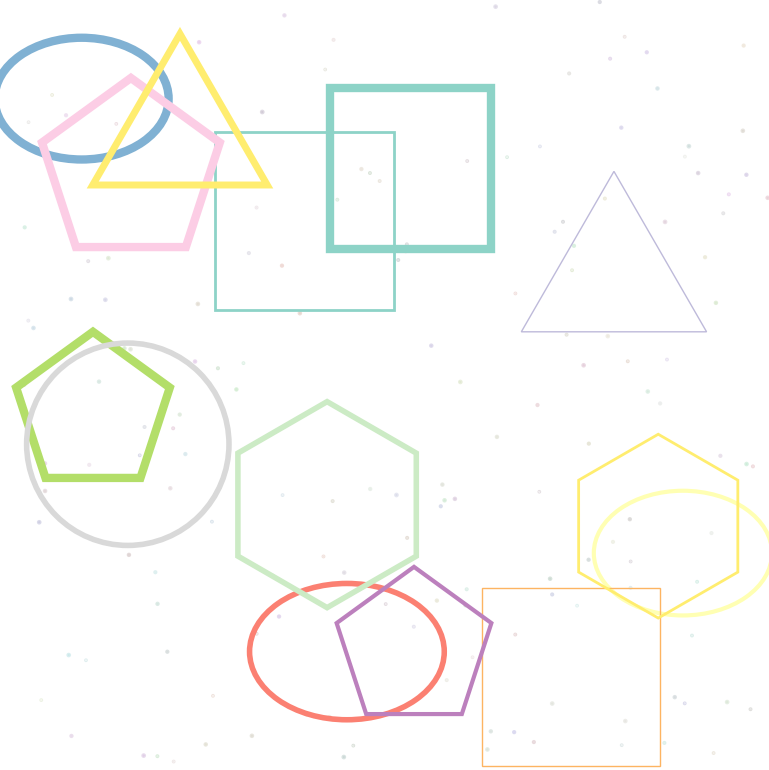[{"shape": "square", "thickness": 1, "radius": 0.58, "center": [0.396, 0.713]}, {"shape": "square", "thickness": 3, "radius": 0.52, "center": [0.533, 0.781]}, {"shape": "oval", "thickness": 1.5, "radius": 0.58, "center": [0.887, 0.282]}, {"shape": "triangle", "thickness": 0.5, "radius": 0.69, "center": [0.797, 0.639]}, {"shape": "oval", "thickness": 2, "radius": 0.63, "center": [0.451, 0.154]}, {"shape": "oval", "thickness": 3, "radius": 0.56, "center": [0.106, 0.872]}, {"shape": "square", "thickness": 0.5, "radius": 0.58, "center": [0.742, 0.12]}, {"shape": "pentagon", "thickness": 3, "radius": 0.52, "center": [0.121, 0.464]}, {"shape": "pentagon", "thickness": 3, "radius": 0.61, "center": [0.17, 0.777]}, {"shape": "circle", "thickness": 2, "radius": 0.66, "center": [0.166, 0.423]}, {"shape": "pentagon", "thickness": 1.5, "radius": 0.53, "center": [0.538, 0.158]}, {"shape": "hexagon", "thickness": 2, "radius": 0.67, "center": [0.425, 0.345]}, {"shape": "hexagon", "thickness": 1, "radius": 0.6, "center": [0.855, 0.317]}, {"shape": "triangle", "thickness": 2.5, "radius": 0.65, "center": [0.234, 0.825]}]